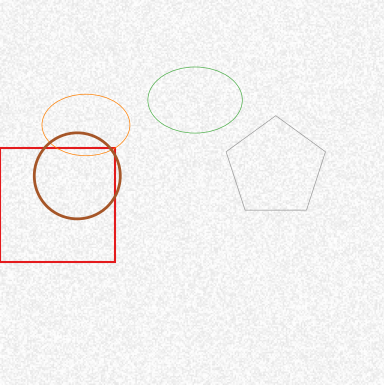[{"shape": "square", "thickness": 1.5, "radius": 0.74, "center": [0.149, 0.467]}, {"shape": "oval", "thickness": 0.5, "radius": 0.61, "center": [0.507, 0.74]}, {"shape": "oval", "thickness": 0.5, "radius": 0.57, "center": [0.223, 0.675]}, {"shape": "circle", "thickness": 2, "radius": 0.56, "center": [0.201, 0.543]}, {"shape": "pentagon", "thickness": 0.5, "radius": 0.68, "center": [0.716, 0.564]}]